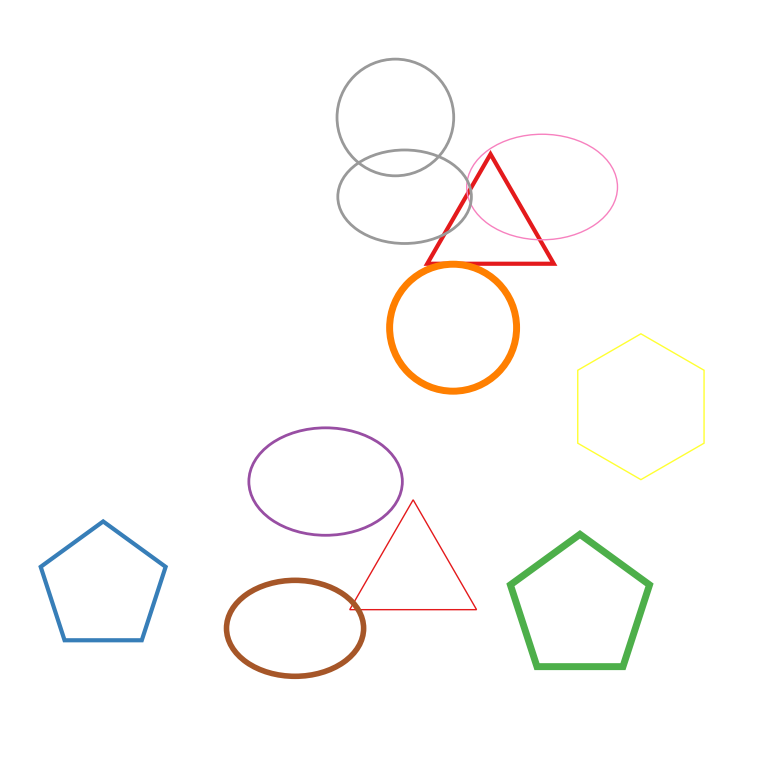[{"shape": "triangle", "thickness": 1.5, "radius": 0.47, "center": [0.637, 0.705]}, {"shape": "triangle", "thickness": 0.5, "radius": 0.48, "center": [0.537, 0.256]}, {"shape": "pentagon", "thickness": 1.5, "radius": 0.43, "center": [0.134, 0.237]}, {"shape": "pentagon", "thickness": 2.5, "radius": 0.47, "center": [0.753, 0.211]}, {"shape": "oval", "thickness": 1, "radius": 0.5, "center": [0.423, 0.375]}, {"shape": "circle", "thickness": 2.5, "radius": 0.41, "center": [0.588, 0.574]}, {"shape": "hexagon", "thickness": 0.5, "radius": 0.47, "center": [0.832, 0.472]}, {"shape": "oval", "thickness": 2, "radius": 0.45, "center": [0.383, 0.184]}, {"shape": "oval", "thickness": 0.5, "radius": 0.49, "center": [0.704, 0.757]}, {"shape": "oval", "thickness": 1, "radius": 0.43, "center": [0.525, 0.744]}, {"shape": "circle", "thickness": 1, "radius": 0.38, "center": [0.513, 0.847]}]